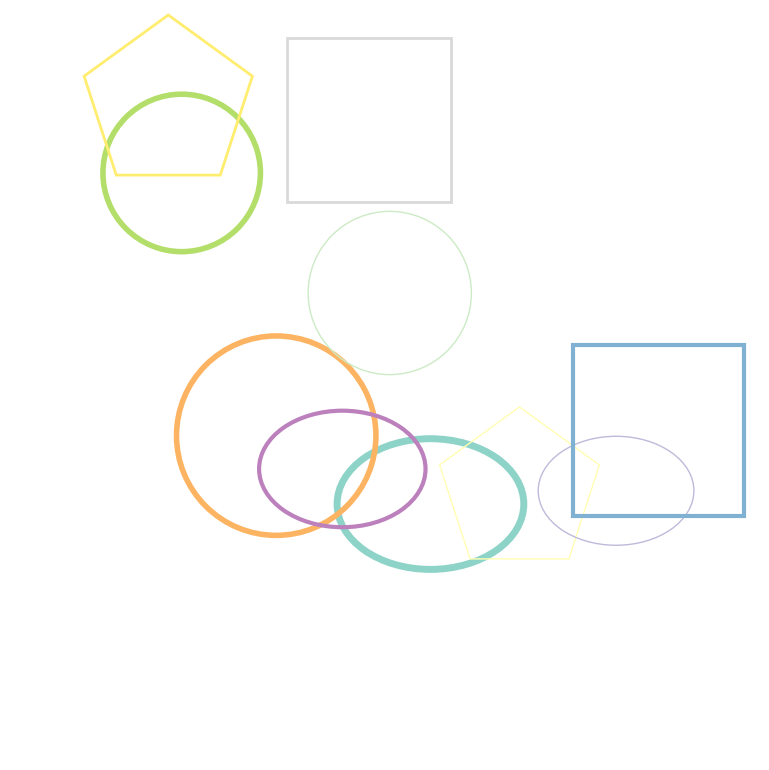[{"shape": "oval", "thickness": 2.5, "radius": 0.61, "center": [0.559, 0.345]}, {"shape": "pentagon", "thickness": 0.5, "radius": 0.55, "center": [0.675, 0.362]}, {"shape": "oval", "thickness": 0.5, "radius": 0.51, "center": [0.8, 0.363]}, {"shape": "square", "thickness": 1.5, "radius": 0.56, "center": [0.855, 0.441]}, {"shape": "circle", "thickness": 2, "radius": 0.65, "center": [0.359, 0.434]}, {"shape": "circle", "thickness": 2, "radius": 0.51, "center": [0.236, 0.775]}, {"shape": "square", "thickness": 1, "radius": 0.53, "center": [0.479, 0.844]}, {"shape": "oval", "thickness": 1.5, "radius": 0.54, "center": [0.445, 0.391]}, {"shape": "circle", "thickness": 0.5, "radius": 0.53, "center": [0.506, 0.619]}, {"shape": "pentagon", "thickness": 1, "radius": 0.57, "center": [0.219, 0.866]}]